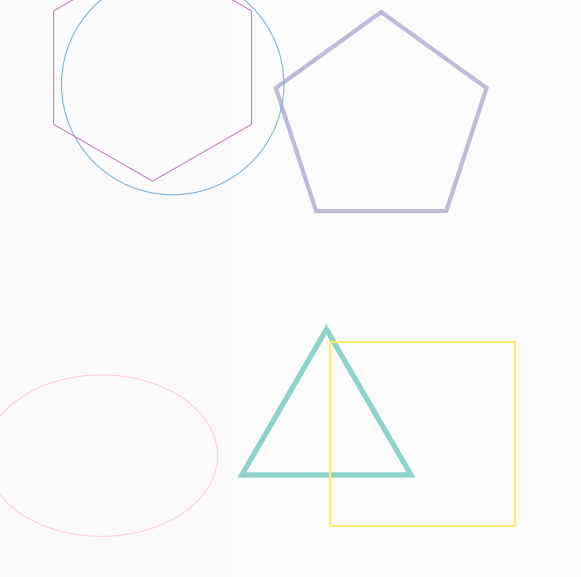[{"shape": "triangle", "thickness": 2.5, "radius": 0.84, "center": [0.562, 0.261]}, {"shape": "pentagon", "thickness": 2, "radius": 0.95, "center": [0.656, 0.788]}, {"shape": "circle", "thickness": 0.5, "radius": 0.96, "center": [0.297, 0.853]}, {"shape": "oval", "thickness": 0.5, "radius": 1.0, "center": [0.175, 0.21]}, {"shape": "hexagon", "thickness": 0.5, "radius": 0.98, "center": [0.263, 0.882]}, {"shape": "square", "thickness": 1, "radius": 0.8, "center": [0.727, 0.248]}]